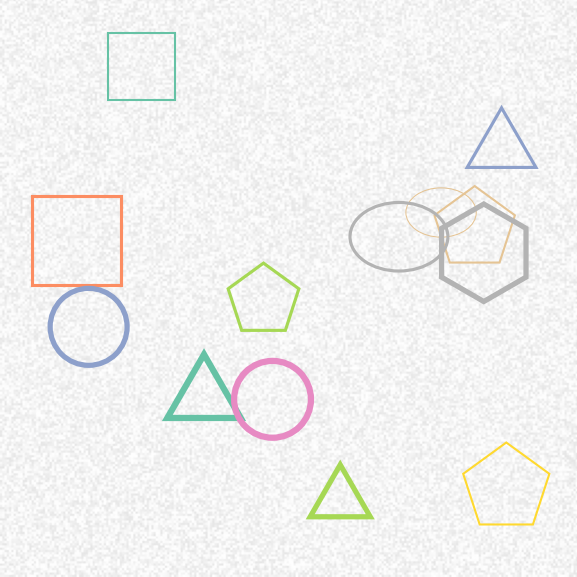[{"shape": "square", "thickness": 1, "radius": 0.29, "center": [0.245, 0.884]}, {"shape": "triangle", "thickness": 3, "radius": 0.37, "center": [0.353, 0.312]}, {"shape": "square", "thickness": 1.5, "radius": 0.38, "center": [0.133, 0.582]}, {"shape": "circle", "thickness": 2.5, "radius": 0.33, "center": [0.153, 0.433]}, {"shape": "triangle", "thickness": 1.5, "radius": 0.34, "center": [0.868, 0.744]}, {"shape": "circle", "thickness": 3, "radius": 0.33, "center": [0.472, 0.308]}, {"shape": "triangle", "thickness": 2.5, "radius": 0.3, "center": [0.589, 0.134]}, {"shape": "pentagon", "thickness": 1.5, "radius": 0.32, "center": [0.456, 0.479]}, {"shape": "pentagon", "thickness": 1, "radius": 0.39, "center": [0.877, 0.154]}, {"shape": "oval", "thickness": 0.5, "radius": 0.3, "center": [0.764, 0.631]}, {"shape": "pentagon", "thickness": 1, "radius": 0.37, "center": [0.822, 0.604]}, {"shape": "oval", "thickness": 1.5, "radius": 0.42, "center": [0.691, 0.589]}, {"shape": "hexagon", "thickness": 2.5, "radius": 0.42, "center": [0.838, 0.561]}]